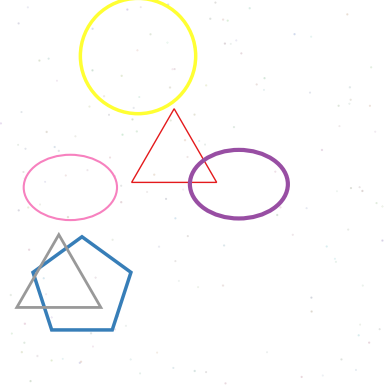[{"shape": "triangle", "thickness": 1, "radius": 0.64, "center": [0.452, 0.59]}, {"shape": "pentagon", "thickness": 2.5, "radius": 0.67, "center": [0.213, 0.251]}, {"shape": "oval", "thickness": 3, "radius": 0.64, "center": [0.62, 0.522]}, {"shape": "circle", "thickness": 2.5, "radius": 0.75, "center": [0.358, 0.854]}, {"shape": "oval", "thickness": 1.5, "radius": 0.61, "center": [0.183, 0.513]}, {"shape": "triangle", "thickness": 2, "radius": 0.63, "center": [0.153, 0.264]}]